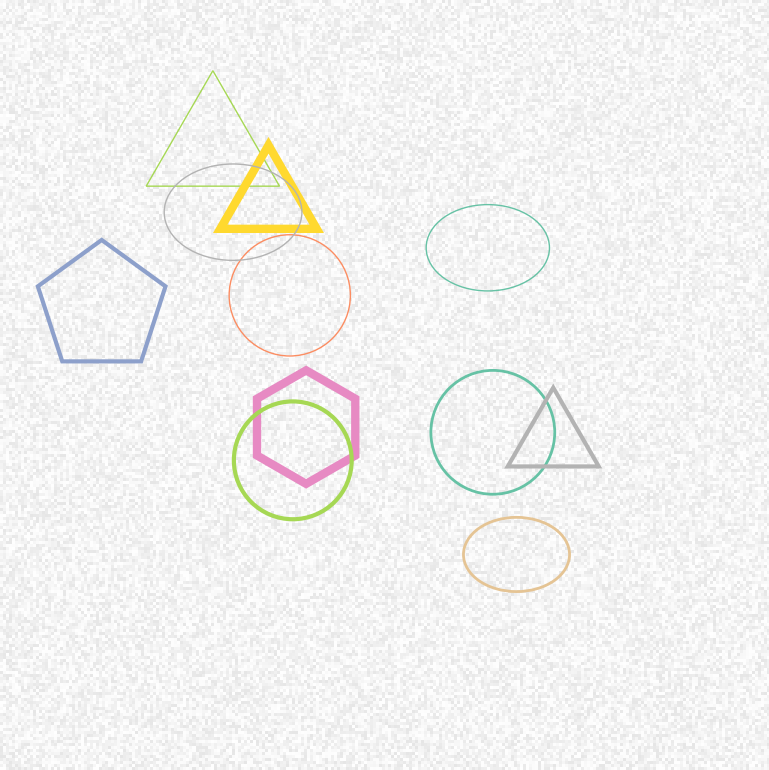[{"shape": "oval", "thickness": 0.5, "radius": 0.4, "center": [0.634, 0.678]}, {"shape": "circle", "thickness": 1, "radius": 0.4, "center": [0.64, 0.439]}, {"shape": "circle", "thickness": 0.5, "radius": 0.39, "center": [0.376, 0.616]}, {"shape": "pentagon", "thickness": 1.5, "radius": 0.44, "center": [0.132, 0.601]}, {"shape": "hexagon", "thickness": 3, "radius": 0.37, "center": [0.398, 0.445]}, {"shape": "circle", "thickness": 1.5, "radius": 0.38, "center": [0.38, 0.402]}, {"shape": "triangle", "thickness": 0.5, "radius": 0.5, "center": [0.276, 0.808]}, {"shape": "triangle", "thickness": 3, "radius": 0.36, "center": [0.349, 0.739]}, {"shape": "oval", "thickness": 1, "radius": 0.34, "center": [0.671, 0.28]}, {"shape": "triangle", "thickness": 1.5, "radius": 0.34, "center": [0.718, 0.428]}, {"shape": "oval", "thickness": 0.5, "radius": 0.45, "center": [0.303, 0.724]}]